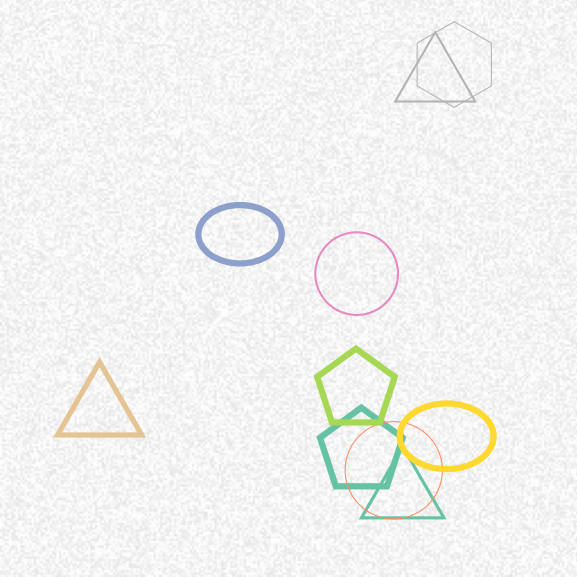[{"shape": "triangle", "thickness": 1.5, "radius": 0.41, "center": [0.697, 0.144]}, {"shape": "pentagon", "thickness": 3, "radius": 0.38, "center": [0.626, 0.218]}, {"shape": "circle", "thickness": 0.5, "radius": 0.42, "center": [0.682, 0.185]}, {"shape": "oval", "thickness": 3, "radius": 0.36, "center": [0.416, 0.593]}, {"shape": "circle", "thickness": 1, "radius": 0.36, "center": [0.618, 0.525]}, {"shape": "pentagon", "thickness": 3, "radius": 0.35, "center": [0.616, 0.325]}, {"shape": "oval", "thickness": 3, "radius": 0.41, "center": [0.773, 0.244]}, {"shape": "triangle", "thickness": 2.5, "radius": 0.42, "center": [0.172, 0.288]}, {"shape": "hexagon", "thickness": 0.5, "radius": 0.37, "center": [0.787, 0.887]}, {"shape": "triangle", "thickness": 1, "radius": 0.4, "center": [0.754, 0.863]}]